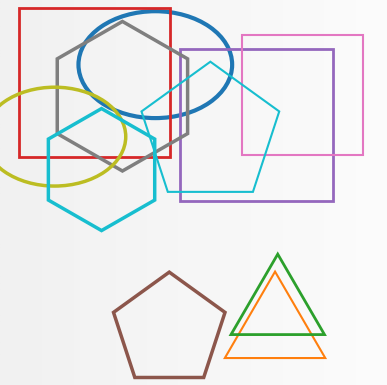[{"shape": "oval", "thickness": 3, "radius": 0.99, "center": [0.401, 0.832]}, {"shape": "triangle", "thickness": 1.5, "radius": 0.75, "center": [0.71, 0.145]}, {"shape": "triangle", "thickness": 2, "radius": 0.7, "center": [0.717, 0.201]}, {"shape": "square", "thickness": 2, "radius": 0.97, "center": [0.244, 0.786]}, {"shape": "square", "thickness": 2, "radius": 0.99, "center": [0.662, 0.675]}, {"shape": "pentagon", "thickness": 2.5, "radius": 0.76, "center": [0.437, 0.142]}, {"shape": "square", "thickness": 1.5, "radius": 0.78, "center": [0.782, 0.753]}, {"shape": "hexagon", "thickness": 2.5, "radius": 0.97, "center": [0.316, 0.75]}, {"shape": "oval", "thickness": 2.5, "radius": 0.92, "center": [0.141, 0.645]}, {"shape": "pentagon", "thickness": 1.5, "radius": 0.93, "center": [0.543, 0.653]}, {"shape": "hexagon", "thickness": 2.5, "radius": 0.79, "center": [0.262, 0.56]}]